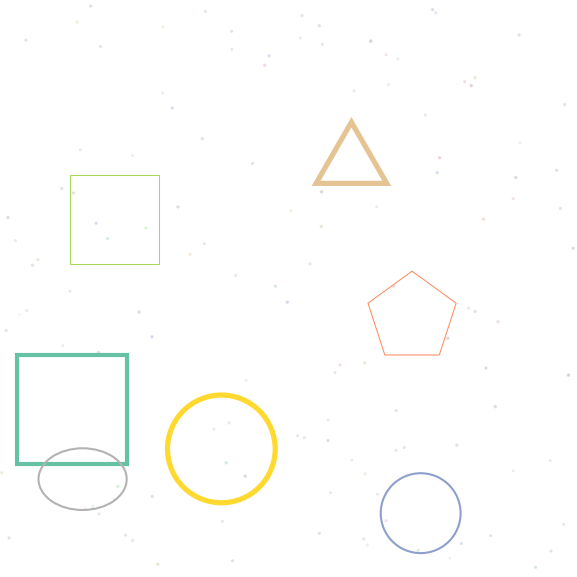[{"shape": "square", "thickness": 2, "radius": 0.47, "center": [0.125, 0.29]}, {"shape": "pentagon", "thickness": 0.5, "radius": 0.4, "center": [0.714, 0.449]}, {"shape": "circle", "thickness": 1, "radius": 0.35, "center": [0.728, 0.111]}, {"shape": "square", "thickness": 0.5, "radius": 0.39, "center": [0.199, 0.619]}, {"shape": "circle", "thickness": 2.5, "radius": 0.47, "center": [0.383, 0.222]}, {"shape": "triangle", "thickness": 2.5, "radius": 0.35, "center": [0.609, 0.717]}, {"shape": "oval", "thickness": 1, "radius": 0.38, "center": [0.143, 0.169]}]